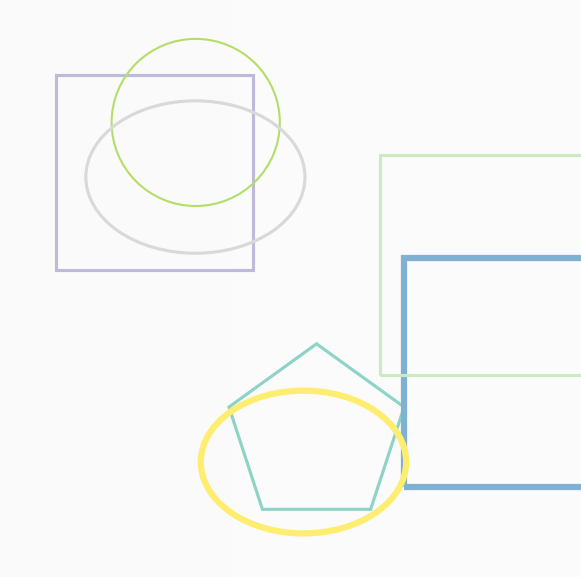[{"shape": "pentagon", "thickness": 1.5, "radius": 0.79, "center": [0.545, 0.245]}, {"shape": "square", "thickness": 1.5, "radius": 0.85, "center": [0.265, 0.701]}, {"shape": "square", "thickness": 3, "radius": 0.99, "center": [0.893, 0.354]}, {"shape": "circle", "thickness": 1, "radius": 0.72, "center": [0.337, 0.787]}, {"shape": "oval", "thickness": 1.5, "radius": 0.94, "center": [0.336, 0.693]}, {"shape": "square", "thickness": 1.5, "radius": 0.95, "center": [0.844, 0.541]}, {"shape": "oval", "thickness": 3, "radius": 0.88, "center": [0.522, 0.199]}]